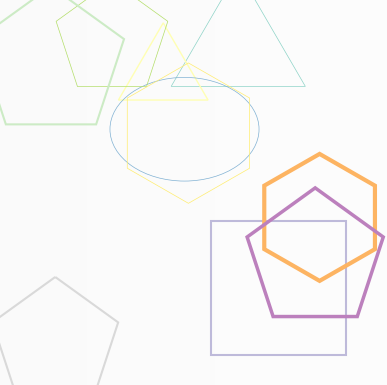[{"shape": "triangle", "thickness": 0.5, "radius": 1.0, "center": [0.615, 0.876]}, {"shape": "triangle", "thickness": 1, "radius": 0.67, "center": [0.421, 0.807]}, {"shape": "square", "thickness": 1.5, "radius": 0.87, "center": [0.719, 0.251]}, {"shape": "oval", "thickness": 0.5, "radius": 0.96, "center": [0.476, 0.664]}, {"shape": "hexagon", "thickness": 3, "radius": 0.82, "center": [0.825, 0.435]}, {"shape": "pentagon", "thickness": 0.5, "radius": 0.76, "center": [0.289, 0.898]}, {"shape": "pentagon", "thickness": 1.5, "radius": 0.85, "center": [0.143, 0.11]}, {"shape": "pentagon", "thickness": 2.5, "radius": 0.92, "center": [0.813, 0.327]}, {"shape": "pentagon", "thickness": 1.5, "radius": 0.99, "center": [0.132, 0.837]}, {"shape": "hexagon", "thickness": 0.5, "radius": 0.91, "center": [0.486, 0.654]}]